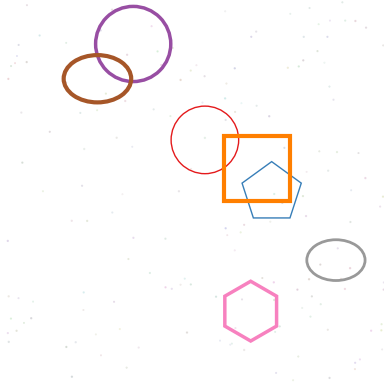[{"shape": "circle", "thickness": 1, "radius": 0.44, "center": [0.532, 0.637]}, {"shape": "pentagon", "thickness": 1, "radius": 0.4, "center": [0.706, 0.499]}, {"shape": "circle", "thickness": 2.5, "radius": 0.49, "center": [0.346, 0.886]}, {"shape": "square", "thickness": 3, "radius": 0.42, "center": [0.668, 0.561]}, {"shape": "oval", "thickness": 3, "radius": 0.44, "center": [0.253, 0.795]}, {"shape": "hexagon", "thickness": 2.5, "radius": 0.39, "center": [0.651, 0.192]}, {"shape": "oval", "thickness": 2, "radius": 0.38, "center": [0.873, 0.324]}]